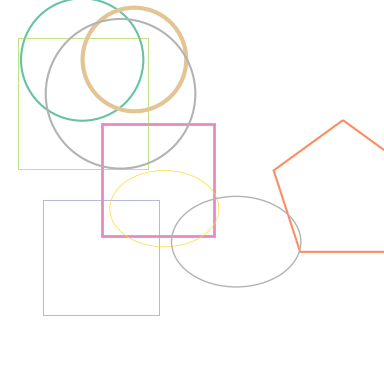[{"shape": "circle", "thickness": 1.5, "radius": 0.79, "center": [0.213, 0.845]}, {"shape": "pentagon", "thickness": 1.5, "radius": 0.95, "center": [0.891, 0.499]}, {"shape": "square", "thickness": 0.5, "radius": 0.75, "center": [0.262, 0.331]}, {"shape": "square", "thickness": 2, "radius": 0.73, "center": [0.41, 0.532]}, {"shape": "square", "thickness": 0.5, "radius": 0.85, "center": [0.215, 0.731]}, {"shape": "oval", "thickness": 0.5, "radius": 0.71, "center": [0.427, 0.458]}, {"shape": "circle", "thickness": 3, "radius": 0.67, "center": [0.349, 0.845]}, {"shape": "circle", "thickness": 1.5, "radius": 0.97, "center": [0.313, 0.756]}, {"shape": "oval", "thickness": 1, "radius": 0.84, "center": [0.613, 0.372]}]